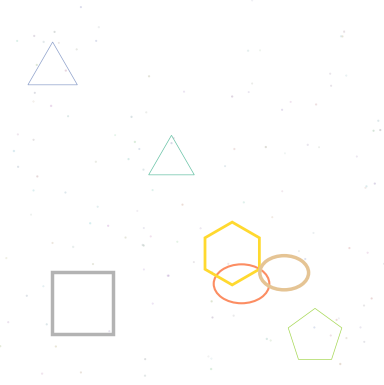[{"shape": "triangle", "thickness": 0.5, "radius": 0.34, "center": [0.445, 0.58]}, {"shape": "oval", "thickness": 1.5, "radius": 0.36, "center": [0.627, 0.263]}, {"shape": "triangle", "thickness": 0.5, "radius": 0.37, "center": [0.137, 0.817]}, {"shape": "pentagon", "thickness": 0.5, "radius": 0.37, "center": [0.818, 0.126]}, {"shape": "hexagon", "thickness": 2, "radius": 0.41, "center": [0.603, 0.342]}, {"shape": "oval", "thickness": 2.5, "radius": 0.32, "center": [0.738, 0.292]}, {"shape": "square", "thickness": 2.5, "radius": 0.4, "center": [0.214, 0.213]}]